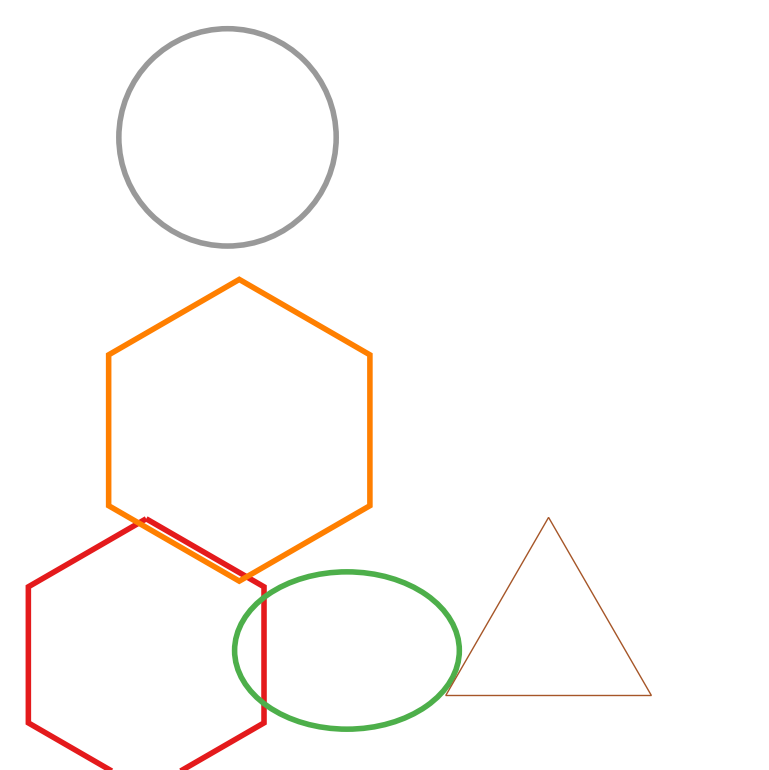[{"shape": "hexagon", "thickness": 2, "radius": 0.88, "center": [0.19, 0.15]}, {"shape": "oval", "thickness": 2, "radius": 0.73, "center": [0.451, 0.155]}, {"shape": "hexagon", "thickness": 2, "radius": 0.98, "center": [0.311, 0.441]}, {"shape": "triangle", "thickness": 0.5, "radius": 0.77, "center": [0.712, 0.174]}, {"shape": "circle", "thickness": 2, "radius": 0.71, "center": [0.295, 0.822]}]